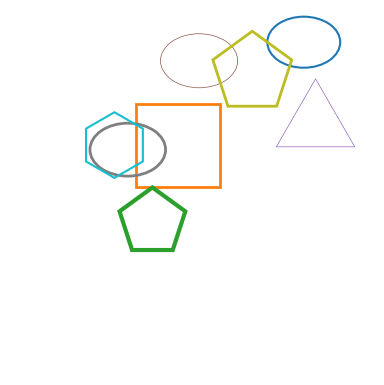[{"shape": "oval", "thickness": 1.5, "radius": 0.47, "center": [0.789, 0.89]}, {"shape": "square", "thickness": 2, "radius": 0.54, "center": [0.462, 0.621]}, {"shape": "pentagon", "thickness": 3, "radius": 0.45, "center": [0.396, 0.423]}, {"shape": "triangle", "thickness": 0.5, "radius": 0.59, "center": [0.82, 0.678]}, {"shape": "oval", "thickness": 0.5, "radius": 0.5, "center": [0.517, 0.842]}, {"shape": "oval", "thickness": 2, "radius": 0.49, "center": [0.332, 0.611]}, {"shape": "pentagon", "thickness": 2, "radius": 0.54, "center": [0.655, 0.811]}, {"shape": "hexagon", "thickness": 1.5, "radius": 0.43, "center": [0.297, 0.623]}]